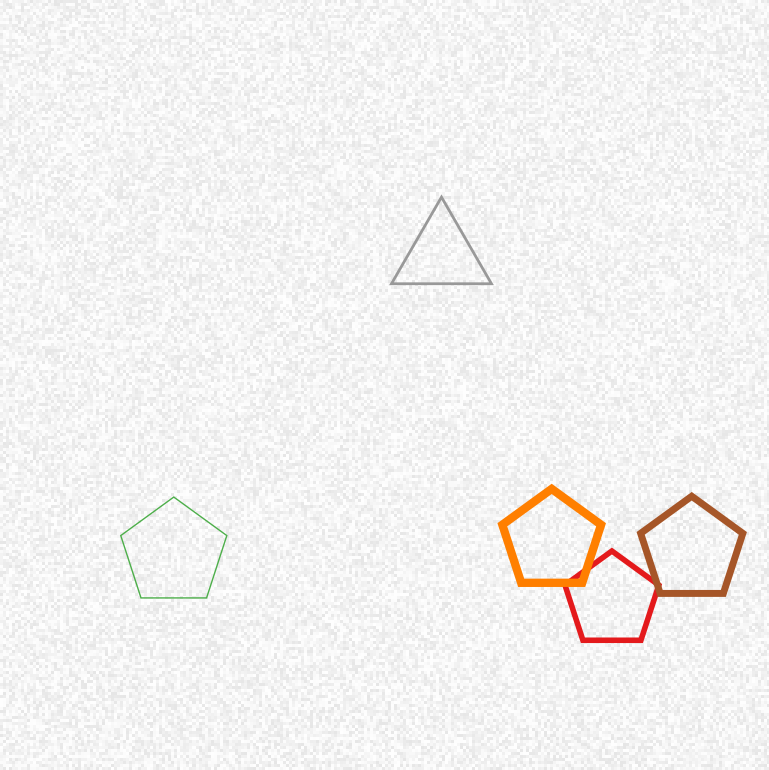[{"shape": "pentagon", "thickness": 2, "radius": 0.32, "center": [0.795, 0.22]}, {"shape": "pentagon", "thickness": 0.5, "radius": 0.36, "center": [0.226, 0.282]}, {"shape": "pentagon", "thickness": 3, "radius": 0.34, "center": [0.717, 0.298]}, {"shape": "pentagon", "thickness": 2.5, "radius": 0.35, "center": [0.898, 0.286]}, {"shape": "triangle", "thickness": 1, "radius": 0.37, "center": [0.573, 0.669]}]